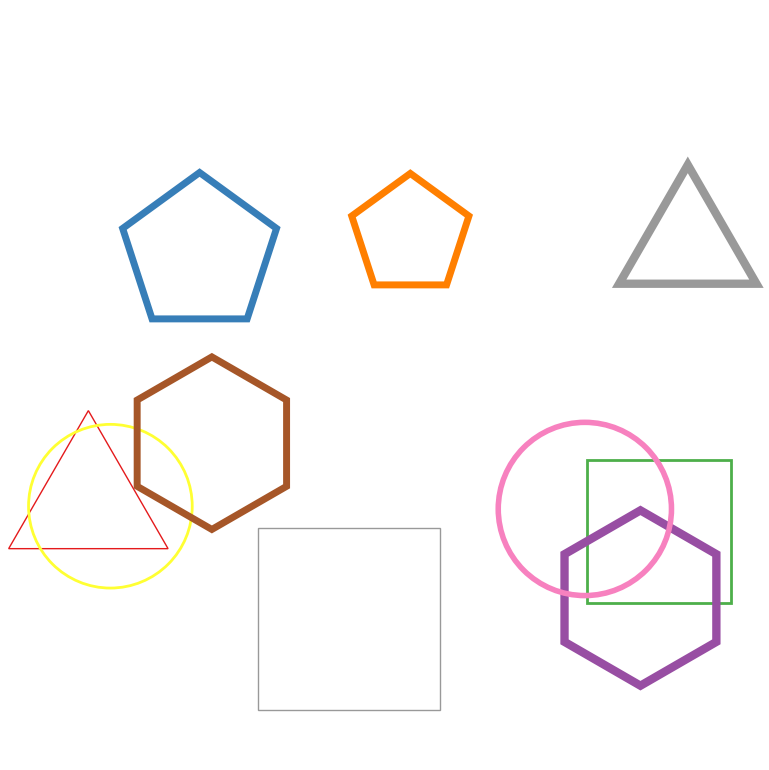[{"shape": "triangle", "thickness": 0.5, "radius": 0.6, "center": [0.115, 0.347]}, {"shape": "pentagon", "thickness": 2.5, "radius": 0.53, "center": [0.259, 0.671]}, {"shape": "square", "thickness": 1, "radius": 0.47, "center": [0.856, 0.31]}, {"shape": "hexagon", "thickness": 3, "radius": 0.57, "center": [0.832, 0.223]}, {"shape": "pentagon", "thickness": 2.5, "radius": 0.4, "center": [0.533, 0.695]}, {"shape": "circle", "thickness": 1, "radius": 0.53, "center": [0.143, 0.343]}, {"shape": "hexagon", "thickness": 2.5, "radius": 0.56, "center": [0.275, 0.424]}, {"shape": "circle", "thickness": 2, "radius": 0.56, "center": [0.76, 0.339]}, {"shape": "triangle", "thickness": 3, "radius": 0.51, "center": [0.893, 0.683]}, {"shape": "square", "thickness": 0.5, "radius": 0.59, "center": [0.453, 0.196]}]